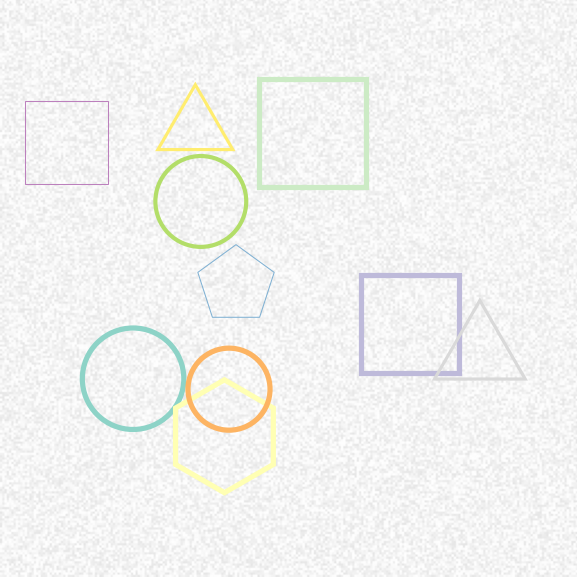[{"shape": "circle", "thickness": 2.5, "radius": 0.44, "center": [0.23, 0.343]}, {"shape": "hexagon", "thickness": 2.5, "radius": 0.49, "center": [0.389, 0.244]}, {"shape": "square", "thickness": 2.5, "radius": 0.43, "center": [0.71, 0.438]}, {"shape": "pentagon", "thickness": 0.5, "radius": 0.35, "center": [0.409, 0.506]}, {"shape": "circle", "thickness": 2.5, "radius": 0.36, "center": [0.397, 0.325]}, {"shape": "circle", "thickness": 2, "radius": 0.39, "center": [0.348, 0.65]}, {"shape": "triangle", "thickness": 1.5, "radius": 0.45, "center": [0.831, 0.388]}, {"shape": "square", "thickness": 0.5, "radius": 0.36, "center": [0.115, 0.752]}, {"shape": "square", "thickness": 2.5, "radius": 0.46, "center": [0.541, 0.769]}, {"shape": "triangle", "thickness": 1.5, "radius": 0.37, "center": [0.338, 0.778]}]